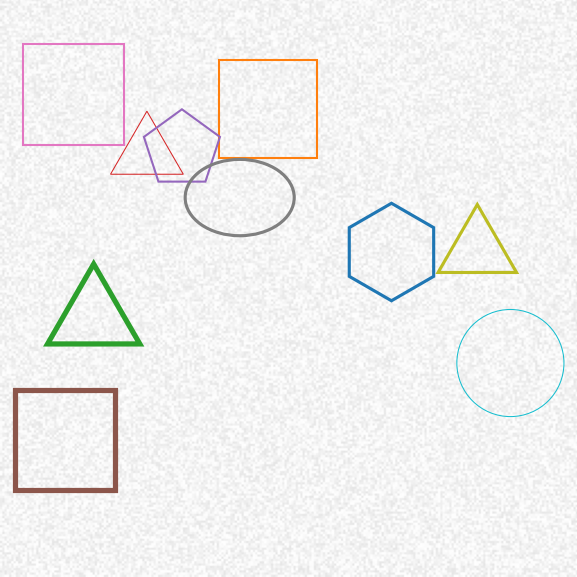[{"shape": "hexagon", "thickness": 1.5, "radius": 0.42, "center": [0.678, 0.563]}, {"shape": "square", "thickness": 1, "radius": 0.42, "center": [0.464, 0.81]}, {"shape": "triangle", "thickness": 2.5, "radius": 0.46, "center": [0.162, 0.45]}, {"shape": "triangle", "thickness": 0.5, "radius": 0.36, "center": [0.254, 0.734]}, {"shape": "pentagon", "thickness": 1, "radius": 0.35, "center": [0.315, 0.741]}, {"shape": "square", "thickness": 2.5, "radius": 0.43, "center": [0.112, 0.237]}, {"shape": "square", "thickness": 1, "radius": 0.44, "center": [0.128, 0.835]}, {"shape": "oval", "thickness": 1.5, "radius": 0.47, "center": [0.415, 0.657]}, {"shape": "triangle", "thickness": 1.5, "radius": 0.39, "center": [0.827, 0.567]}, {"shape": "circle", "thickness": 0.5, "radius": 0.46, "center": [0.884, 0.37]}]